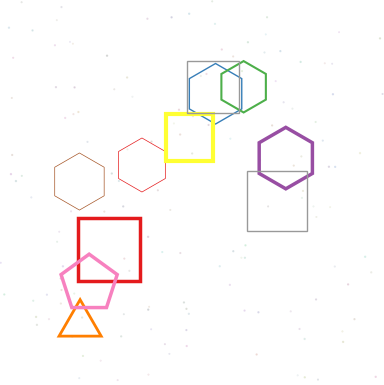[{"shape": "hexagon", "thickness": 0.5, "radius": 0.35, "center": [0.369, 0.571]}, {"shape": "square", "thickness": 2.5, "radius": 0.4, "center": [0.283, 0.352]}, {"shape": "hexagon", "thickness": 1, "radius": 0.39, "center": [0.56, 0.756]}, {"shape": "hexagon", "thickness": 1.5, "radius": 0.33, "center": [0.633, 0.775]}, {"shape": "hexagon", "thickness": 2.5, "radius": 0.4, "center": [0.742, 0.589]}, {"shape": "triangle", "thickness": 2, "radius": 0.32, "center": [0.208, 0.159]}, {"shape": "square", "thickness": 3, "radius": 0.3, "center": [0.492, 0.643]}, {"shape": "hexagon", "thickness": 0.5, "radius": 0.37, "center": [0.206, 0.529]}, {"shape": "pentagon", "thickness": 2.5, "radius": 0.38, "center": [0.232, 0.263]}, {"shape": "square", "thickness": 1, "radius": 0.39, "center": [0.719, 0.478]}, {"shape": "square", "thickness": 1, "radius": 0.33, "center": [0.553, 0.774]}]